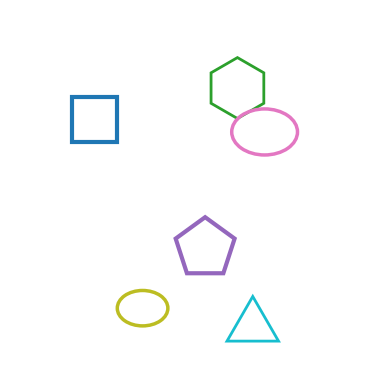[{"shape": "square", "thickness": 3, "radius": 0.29, "center": [0.247, 0.69]}, {"shape": "hexagon", "thickness": 2, "radius": 0.4, "center": [0.617, 0.771]}, {"shape": "pentagon", "thickness": 3, "radius": 0.4, "center": [0.533, 0.355]}, {"shape": "oval", "thickness": 2.5, "radius": 0.43, "center": [0.687, 0.657]}, {"shape": "oval", "thickness": 2.5, "radius": 0.33, "center": [0.37, 0.2]}, {"shape": "triangle", "thickness": 2, "radius": 0.39, "center": [0.657, 0.153]}]